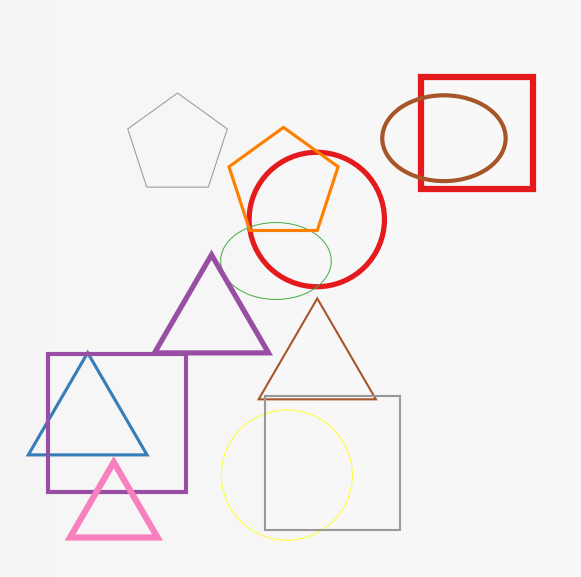[{"shape": "circle", "thickness": 2.5, "radius": 0.58, "center": [0.545, 0.619]}, {"shape": "square", "thickness": 3, "radius": 0.48, "center": [0.82, 0.769]}, {"shape": "triangle", "thickness": 1.5, "radius": 0.59, "center": [0.151, 0.27]}, {"shape": "oval", "thickness": 0.5, "radius": 0.48, "center": [0.475, 0.547]}, {"shape": "square", "thickness": 2, "radius": 0.6, "center": [0.202, 0.266]}, {"shape": "triangle", "thickness": 2.5, "radius": 0.57, "center": [0.364, 0.445]}, {"shape": "pentagon", "thickness": 1.5, "radius": 0.49, "center": [0.488, 0.68]}, {"shape": "circle", "thickness": 0.5, "radius": 0.56, "center": [0.494, 0.176]}, {"shape": "oval", "thickness": 2, "radius": 0.53, "center": [0.764, 0.76]}, {"shape": "triangle", "thickness": 1, "radius": 0.58, "center": [0.546, 0.366]}, {"shape": "triangle", "thickness": 3, "radius": 0.43, "center": [0.196, 0.112]}, {"shape": "pentagon", "thickness": 0.5, "radius": 0.45, "center": [0.305, 0.748]}, {"shape": "square", "thickness": 1, "radius": 0.58, "center": [0.572, 0.197]}]